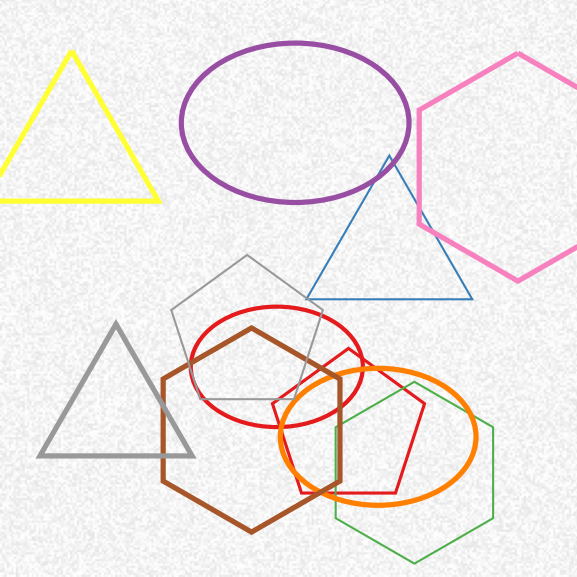[{"shape": "oval", "thickness": 2, "radius": 0.74, "center": [0.479, 0.364]}, {"shape": "pentagon", "thickness": 1.5, "radius": 0.69, "center": [0.603, 0.257]}, {"shape": "triangle", "thickness": 1, "radius": 0.83, "center": [0.674, 0.564]}, {"shape": "hexagon", "thickness": 1, "radius": 0.79, "center": [0.718, 0.181]}, {"shape": "oval", "thickness": 2.5, "radius": 0.99, "center": [0.511, 0.787]}, {"shape": "oval", "thickness": 2.5, "radius": 0.85, "center": [0.655, 0.243]}, {"shape": "triangle", "thickness": 2.5, "radius": 0.87, "center": [0.124, 0.738]}, {"shape": "hexagon", "thickness": 2.5, "radius": 0.88, "center": [0.436, 0.255]}, {"shape": "hexagon", "thickness": 2.5, "radius": 0.99, "center": [0.897, 0.71]}, {"shape": "triangle", "thickness": 2.5, "radius": 0.76, "center": [0.201, 0.286]}, {"shape": "pentagon", "thickness": 1, "radius": 0.69, "center": [0.428, 0.42]}]